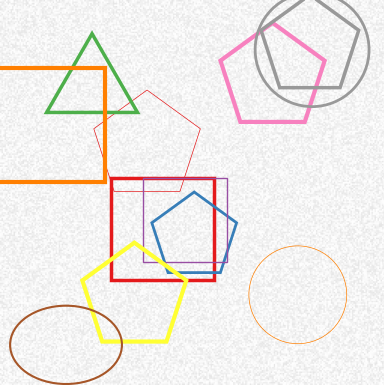[{"shape": "pentagon", "thickness": 0.5, "radius": 0.73, "center": [0.382, 0.621]}, {"shape": "square", "thickness": 2.5, "radius": 0.66, "center": [0.422, 0.405]}, {"shape": "pentagon", "thickness": 2, "radius": 0.58, "center": [0.504, 0.386]}, {"shape": "triangle", "thickness": 2.5, "radius": 0.68, "center": [0.239, 0.776]}, {"shape": "square", "thickness": 1, "radius": 0.54, "center": [0.48, 0.429]}, {"shape": "square", "thickness": 3, "radius": 0.74, "center": [0.124, 0.675]}, {"shape": "circle", "thickness": 0.5, "radius": 0.64, "center": [0.774, 0.234]}, {"shape": "pentagon", "thickness": 3, "radius": 0.71, "center": [0.349, 0.228]}, {"shape": "oval", "thickness": 1.5, "radius": 0.73, "center": [0.171, 0.104]}, {"shape": "pentagon", "thickness": 3, "radius": 0.71, "center": [0.708, 0.798]}, {"shape": "pentagon", "thickness": 2.5, "radius": 0.67, "center": [0.805, 0.88]}, {"shape": "circle", "thickness": 2, "radius": 0.74, "center": [0.811, 0.871]}]